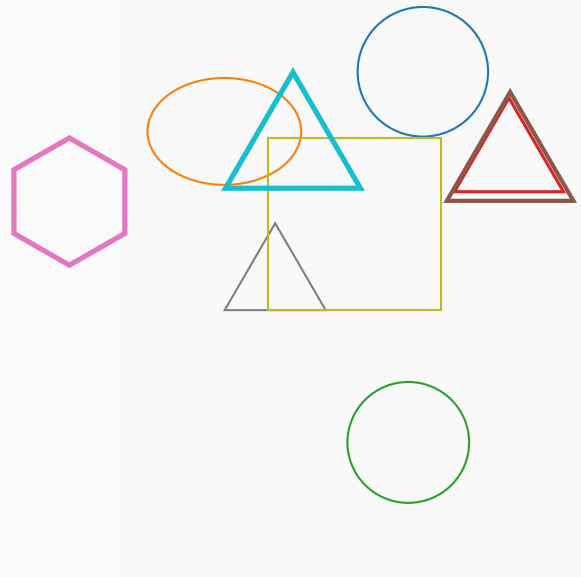[{"shape": "circle", "thickness": 1, "radius": 0.56, "center": [0.727, 0.875]}, {"shape": "oval", "thickness": 1, "radius": 0.66, "center": [0.386, 0.772]}, {"shape": "circle", "thickness": 1, "radius": 0.52, "center": [0.702, 0.233]}, {"shape": "triangle", "thickness": 1.5, "radius": 0.54, "center": [0.876, 0.721]}, {"shape": "triangle", "thickness": 2, "radius": 0.63, "center": [0.878, 0.714]}, {"shape": "hexagon", "thickness": 2.5, "radius": 0.55, "center": [0.119, 0.65]}, {"shape": "triangle", "thickness": 1, "radius": 0.5, "center": [0.473, 0.512]}, {"shape": "square", "thickness": 1, "radius": 0.74, "center": [0.609, 0.612]}, {"shape": "triangle", "thickness": 2.5, "radius": 0.67, "center": [0.504, 0.74]}]